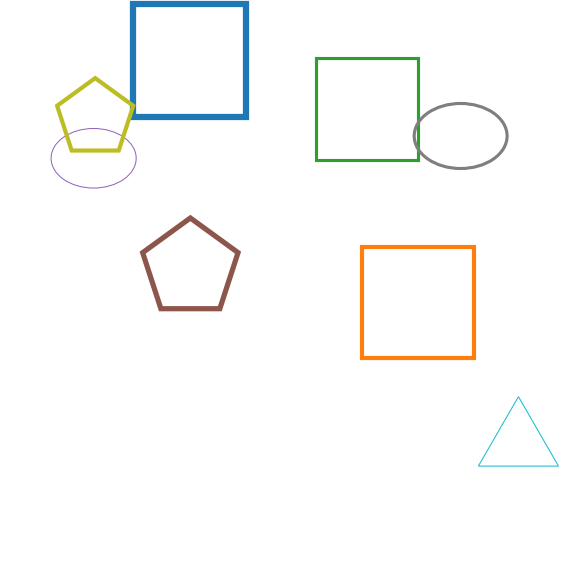[{"shape": "square", "thickness": 3, "radius": 0.49, "center": [0.328, 0.894]}, {"shape": "square", "thickness": 2, "radius": 0.48, "center": [0.723, 0.475]}, {"shape": "square", "thickness": 1.5, "radius": 0.44, "center": [0.635, 0.811]}, {"shape": "oval", "thickness": 0.5, "radius": 0.37, "center": [0.162, 0.725]}, {"shape": "pentagon", "thickness": 2.5, "radius": 0.43, "center": [0.33, 0.535]}, {"shape": "oval", "thickness": 1.5, "radius": 0.4, "center": [0.798, 0.764]}, {"shape": "pentagon", "thickness": 2, "radius": 0.35, "center": [0.165, 0.795]}, {"shape": "triangle", "thickness": 0.5, "radius": 0.4, "center": [0.898, 0.232]}]